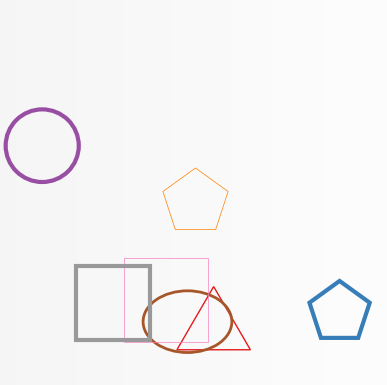[{"shape": "triangle", "thickness": 1, "radius": 0.55, "center": [0.551, 0.146]}, {"shape": "pentagon", "thickness": 3, "radius": 0.41, "center": [0.876, 0.189]}, {"shape": "circle", "thickness": 3, "radius": 0.47, "center": [0.109, 0.622]}, {"shape": "pentagon", "thickness": 0.5, "radius": 0.44, "center": [0.505, 0.475]}, {"shape": "oval", "thickness": 2, "radius": 0.57, "center": [0.484, 0.164]}, {"shape": "square", "thickness": 0.5, "radius": 0.54, "center": [0.428, 0.22]}, {"shape": "square", "thickness": 3, "radius": 0.48, "center": [0.291, 0.213]}]